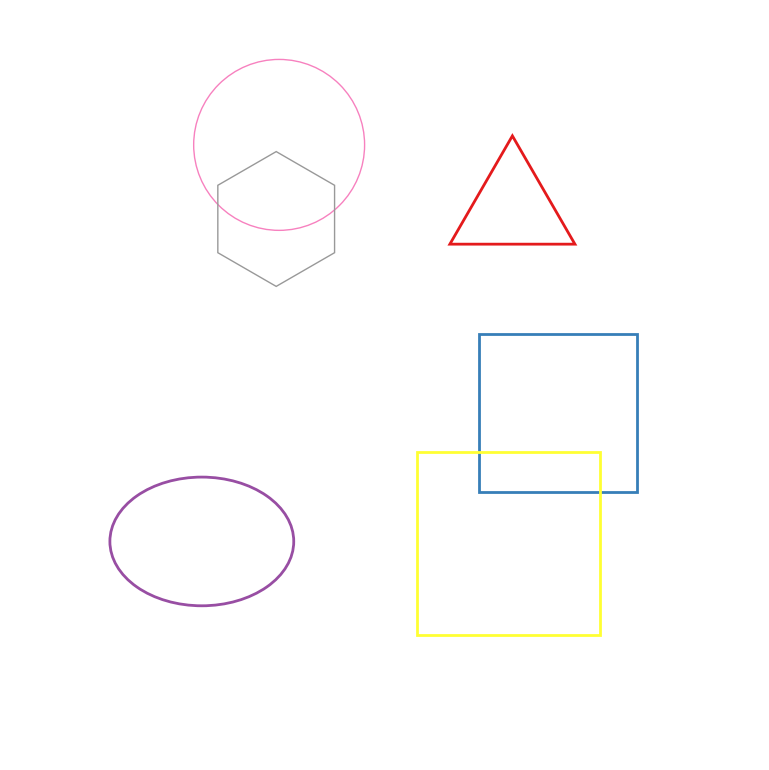[{"shape": "triangle", "thickness": 1, "radius": 0.47, "center": [0.665, 0.73]}, {"shape": "square", "thickness": 1, "radius": 0.51, "center": [0.725, 0.464]}, {"shape": "oval", "thickness": 1, "radius": 0.6, "center": [0.262, 0.297]}, {"shape": "square", "thickness": 1, "radius": 0.59, "center": [0.661, 0.294]}, {"shape": "circle", "thickness": 0.5, "radius": 0.55, "center": [0.363, 0.812]}, {"shape": "hexagon", "thickness": 0.5, "radius": 0.44, "center": [0.359, 0.716]}]